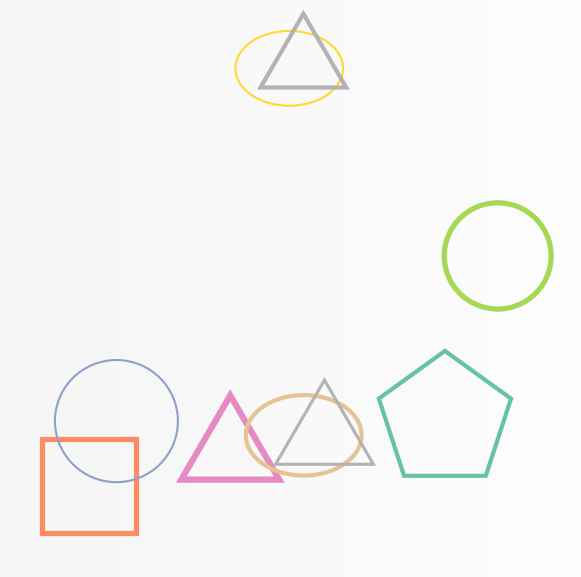[{"shape": "pentagon", "thickness": 2, "radius": 0.6, "center": [0.765, 0.272]}, {"shape": "square", "thickness": 2.5, "radius": 0.41, "center": [0.153, 0.158]}, {"shape": "circle", "thickness": 1, "radius": 0.53, "center": [0.2, 0.27]}, {"shape": "triangle", "thickness": 3, "radius": 0.49, "center": [0.396, 0.217]}, {"shape": "circle", "thickness": 2.5, "radius": 0.46, "center": [0.856, 0.556]}, {"shape": "oval", "thickness": 1, "radius": 0.46, "center": [0.498, 0.881]}, {"shape": "oval", "thickness": 2, "radius": 0.5, "center": [0.523, 0.245]}, {"shape": "triangle", "thickness": 2, "radius": 0.43, "center": [0.522, 0.89]}, {"shape": "triangle", "thickness": 1.5, "radius": 0.49, "center": [0.558, 0.244]}]